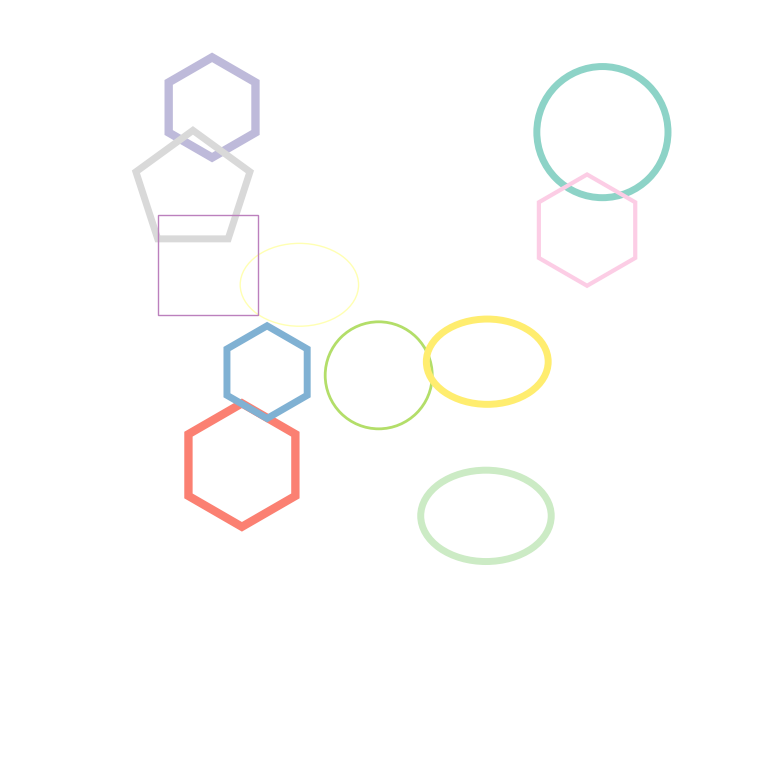[{"shape": "circle", "thickness": 2.5, "radius": 0.43, "center": [0.782, 0.828]}, {"shape": "oval", "thickness": 0.5, "radius": 0.38, "center": [0.389, 0.63]}, {"shape": "hexagon", "thickness": 3, "radius": 0.33, "center": [0.275, 0.86]}, {"shape": "hexagon", "thickness": 3, "radius": 0.4, "center": [0.314, 0.396]}, {"shape": "hexagon", "thickness": 2.5, "radius": 0.3, "center": [0.347, 0.517]}, {"shape": "circle", "thickness": 1, "radius": 0.35, "center": [0.492, 0.513]}, {"shape": "hexagon", "thickness": 1.5, "radius": 0.36, "center": [0.762, 0.701]}, {"shape": "pentagon", "thickness": 2.5, "radius": 0.39, "center": [0.251, 0.753]}, {"shape": "square", "thickness": 0.5, "radius": 0.33, "center": [0.27, 0.656]}, {"shape": "oval", "thickness": 2.5, "radius": 0.42, "center": [0.631, 0.33]}, {"shape": "oval", "thickness": 2.5, "radius": 0.4, "center": [0.633, 0.53]}]